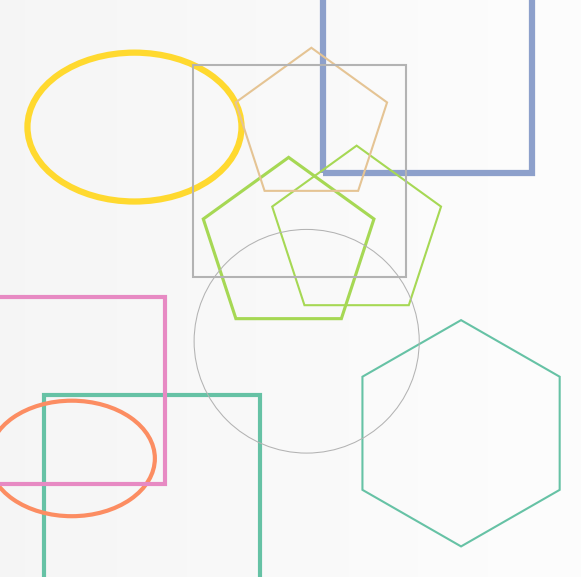[{"shape": "hexagon", "thickness": 1, "radius": 0.98, "center": [0.793, 0.249]}, {"shape": "square", "thickness": 2, "radius": 0.93, "center": [0.262, 0.13]}, {"shape": "oval", "thickness": 2, "radius": 0.71, "center": [0.124, 0.205]}, {"shape": "square", "thickness": 3, "radius": 0.9, "center": [0.735, 0.879]}, {"shape": "square", "thickness": 2, "radius": 0.81, "center": [0.123, 0.323]}, {"shape": "pentagon", "thickness": 1.5, "radius": 0.77, "center": [0.497, 0.572]}, {"shape": "pentagon", "thickness": 1, "radius": 0.76, "center": [0.614, 0.594]}, {"shape": "oval", "thickness": 3, "radius": 0.92, "center": [0.231, 0.779]}, {"shape": "pentagon", "thickness": 1, "radius": 0.68, "center": [0.536, 0.779]}, {"shape": "circle", "thickness": 0.5, "radius": 0.97, "center": [0.528, 0.408]}, {"shape": "square", "thickness": 1, "radius": 0.92, "center": [0.515, 0.703]}]